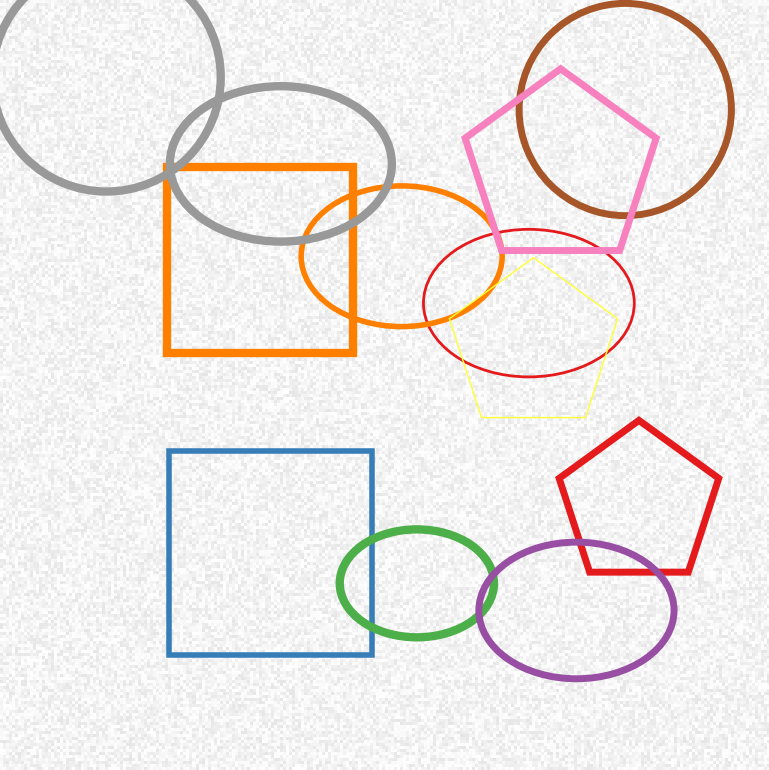[{"shape": "oval", "thickness": 1, "radius": 0.68, "center": [0.687, 0.606]}, {"shape": "pentagon", "thickness": 2.5, "radius": 0.54, "center": [0.83, 0.345]}, {"shape": "square", "thickness": 2, "radius": 0.66, "center": [0.351, 0.282]}, {"shape": "oval", "thickness": 3, "radius": 0.5, "center": [0.541, 0.242]}, {"shape": "oval", "thickness": 2.5, "radius": 0.63, "center": [0.749, 0.207]}, {"shape": "oval", "thickness": 2, "radius": 0.65, "center": [0.522, 0.667]}, {"shape": "square", "thickness": 3, "radius": 0.6, "center": [0.337, 0.662]}, {"shape": "pentagon", "thickness": 0.5, "radius": 0.57, "center": [0.693, 0.551]}, {"shape": "circle", "thickness": 2.5, "radius": 0.69, "center": [0.812, 0.858]}, {"shape": "pentagon", "thickness": 2.5, "radius": 0.65, "center": [0.728, 0.78]}, {"shape": "oval", "thickness": 3, "radius": 0.72, "center": [0.365, 0.787]}, {"shape": "circle", "thickness": 3, "radius": 0.74, "center": [0.138, 0.9]}]